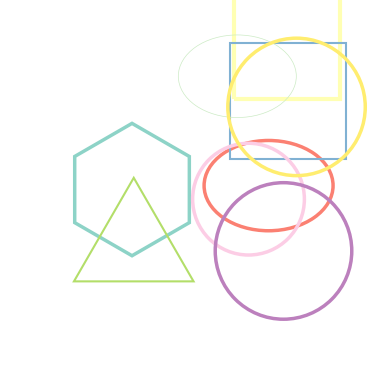[{"shape": "hexagon", "thickness": 2.5, "radius": 0.86, "center": [0.343, 0.508]}, {"shape": "square", "thickness": 3, "radius": 0.69, "center": [0.746, 0.881]}, {"shape": "oval", "thickness": 2.5, "radius": 0.84, "center": [0.698, 0.518]}, {"shape": "square", "thickness": 1.5, "radius": 0.75, "center": [0.747, 0.737]}, {"shape": "triangle", "thickness": 1.5, "radius": 0.9, "center": [0.347, 0.359]}, {"shape": "circle", "thickness": 2.5, "radius": 0.73, "center": [0.645, 0.483]}, {"shape": "circle", "thickness": 2.5, "radius": 0.89, "center": [0.736, 0.348]}, {"shape": "oval", "thickness": 0.5, "radius": 0.77, "center": [0.616, 0.802]}, {"shape": "circle", "thickness": 2.5, "radius": 0.89, "center": [0.77, 0.722]}]